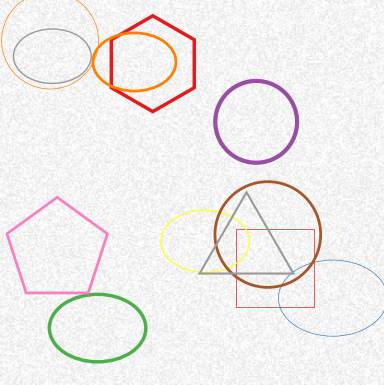[{"shape": "square", "thickness": 0.5, "radius": 0.51, "center": [0.713, 0.304]}, {"shape": "hexagon", "thickness": 2.5, "radius": 0.62, "center": [0.397, 0.835]}, {"shape": "oval", "thickness": 0.5, "radius": 0.71, "center": [0.865, 0.226]}, {"shape": "oval", "thickness": 2.5, "radius": 0.63, "center": [0.254, 0.148]}, {"shape": "circle", "thickness": 3, "radius": 0.53, "center": [0.665, 0.684]}, {"shape": "circle", "thickness": 0.5, "radius": 0.63, "center": [0.13, 0.895]}, {"shape": "oval", "thickness": 2, "radius": 0.54, "center": [0.349, 0.839]}, {"shape": "oval", "thickness": 1, "radius": 0.58, "center": [0.533, 0.373]}, {"shape": "circle", "thickness": 2, "radius": 0.69, "center": [0.696, 0.391]}, {"shape": "pentagon", "thickness": 2, "radius": 0.69, "center": [0.149, 0.35]}, {"shape": "oval", "thickness": 1, "radius": 0.5, "center": [0.136, 0.854]}, {"shape": "triangle", "thickness": 1.5, "radius": 0.7, "center": [0.64, 0.36]}]